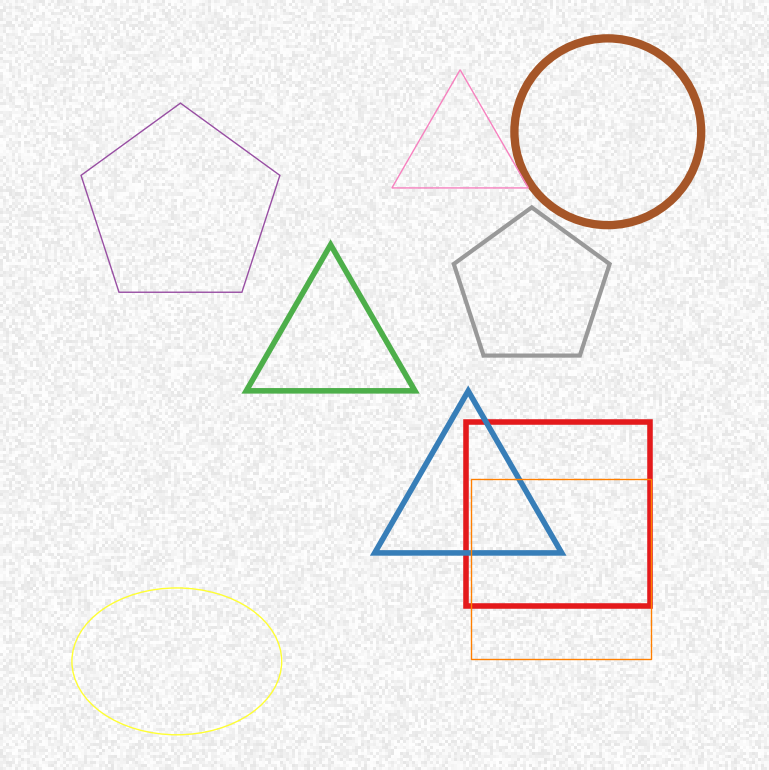[{"shape": "square", "thickness": 2, "radius": 0.6, "center": [0.724, 0.332]}, {"shape": "triangle", "thickness": 2, "radius": 0.7, "center": [0.608, 0.352]}, {"shape": "triangle", "thickness": 2, "radius": 0.63, "center": [0.429, 0.556]}, {"shape": "pentagon", "thickness": 0.5, "radius": 0.68, "center": [0.234, 0.73]}, {"shape": "square", "thickness": 0.5, "radius": 0.59, "center": [0.729, 0.261]}, {"shape": "oval", "thickness": 0.5, "radius": 0.68, "center": [0.23, 0.141]}, {"shape": "circle", "thickness": 3, "radius": 0.61, "center": [0.789, 0.829]}, {"shape": "triangle", "thickness": 0.5, "radius": 0.51, "center": [0.598, 0.807]}, {"shape": "pentagon", "thickness": 1.5, "radius": 0.53, "center": [0.691, 0.624]}]